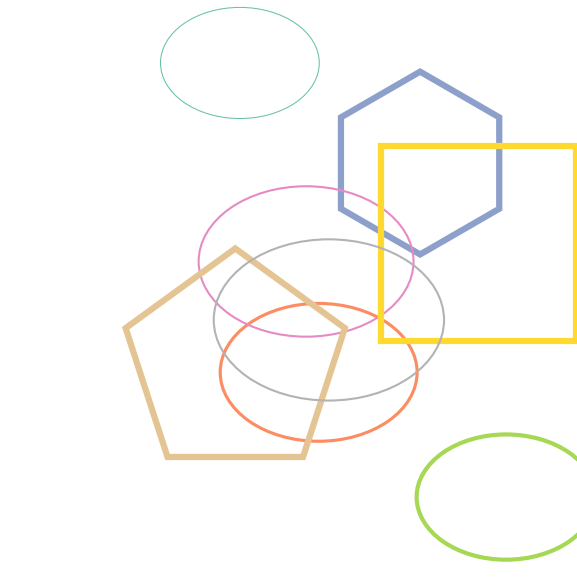[{"shape": "oval", "thickness": 0.5, "radius": 0.69, "center": [0.415, 0.89]}, {"shape": "oval", "thickness": 1.5, "radius": 0.85, "center": [0.552, 0.354]}, {"shape": "hexagon", "thickness": 3, "radius": 0.79, "center": [0.727, 0.717]}, {"shape": "oval", "thickness": 1, "radius": 0.93, "center": [0.53, 0.546]}, {"shape": "oval", "thickness": 2, "radius": 0.77, "center": [0.876, 0.138]}, {"shape": "square", "thickness": 3, "radius": 0.85, "center": [0.829, 0.578]}, {"shape": "pentagon", "thickness": 3, "radius": 1.0, "center": [0.407, 0.369]}, {"shape": "oval", "thickness": 1, "radius": 1.0, "center": [0.57, 0.445]}]